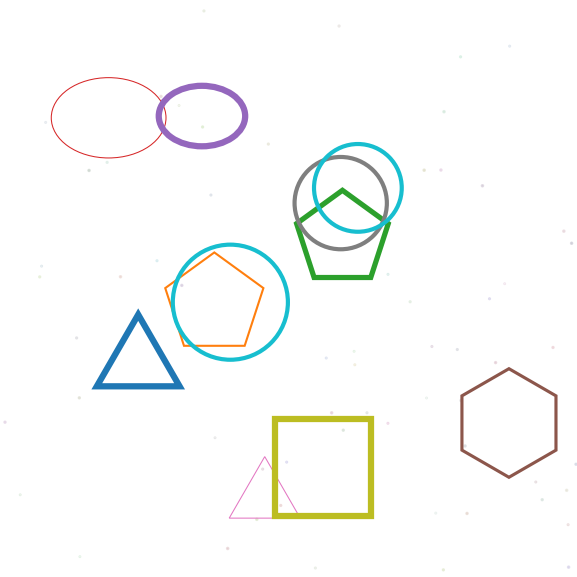[{"shape": "triangle", "thickness": 3, "radius": 0.41, "center": [0.239, 0.372]}, {"shape": "pentagon", "thickness": 1, "radius": 0.45, "center": [0.371, 0.473]}, {"shape": "pentagon", "thickness": 2.5, "radius": 0.42, "center": [0.593, 0.586]}, {"shape": "oval", "thickness": 0.5, "radius": 0.5, "center": [0.188, 0.795]}, {"shape": "oval", "thickness": 3, "radius": 0.37, "center": [0.35, 0.798]}, {"shape": "hexagon", "thickness": 1.5, "radius": 0.47, "center": [0.881, 0.267]}, {"shape": "triangle", "thickness": 0.5, "radius": 0.36, "center": [0.458, 0.137]}, {"shape": "circle", "thickness": 2, "radius": 0.4, "center": [0.59, 0.647]}, {"shape": "square", "thickness": 3, "radius": 0.42, "center": [0.559, 0.189]}, {"shape": "circle", "thickness": 2, "radius": 0.5, "center": [0.399, 0.476]}, {"shape": "circle", "thickness": 2, "radius": 0.38, "center": [0.62, 0.674]}]